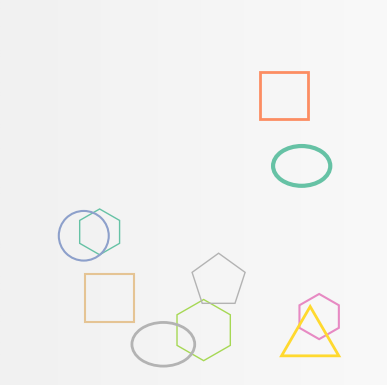[{"shape": "oval", "thickness": 3, "radius": 0.37, "center": [0.778, 0.569]}, {"shape": "hexagon", "thickness": 1, "radius": 0.3, "center": [0.257, 0.398]}, {"shape": "square", "thickness": 2, "radius": 0.31, "center": [0.732, 0.752]}, {"shape": "circle", "thickness": 1.5, "radius": 0.32, "center": [0.216, 0.388]}, {"shape": "hexagon", "thickness": 1.5, "radius": 0.29, "center": [0.824, 0.178]}, {"shape": "hexagon", "thickness": 1, "radius": 0.4, "center": [0.526, 0.143]}, {"shape": "triangle", "thickness": 2, "radius": 0.43, "center": [0.8, 0.118]}, {"shape": "square", "thickness": 1.5, "radius": 0.31, "center": [0.283, 0.227]}, {"shape": "oval", "thickness": 2, "radius": 0.41, "center": [0.421, 0.106]}, {"shape": "pentagon", "thickness": 1, "radius": 0.36, "center": [0.564, 0.27]}]